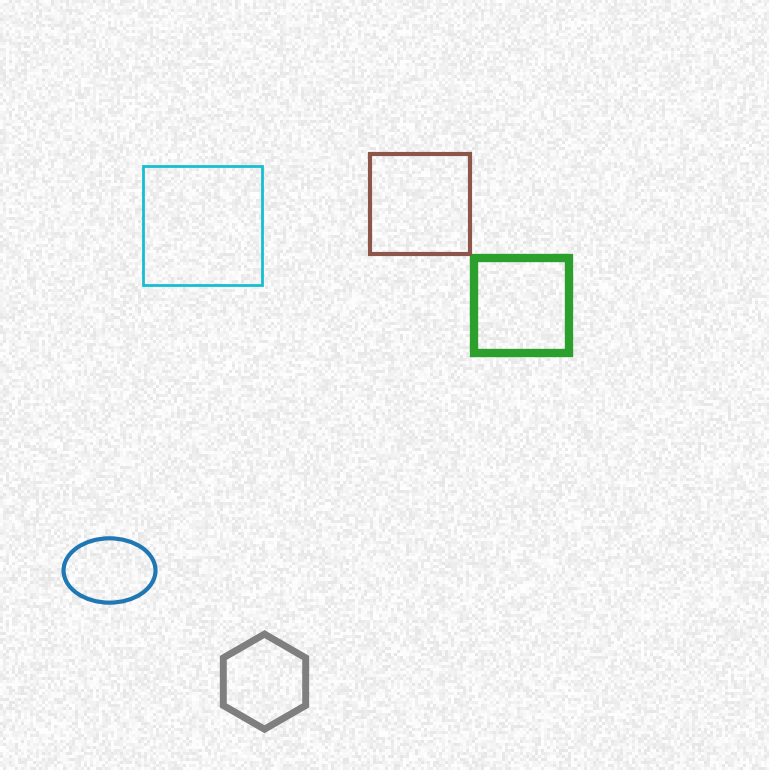[{"shape": "oval", "thickness": 1.5, "radius": 0.3, "center": [0.142, 0.259]}, {"shape": "square", "thickness": 3, "radius": 0.31, "center": [0.677, 0.603]}, {"shape": "square", "thickness": 1.5, "radius": 0.33, "center": [0.546, 0.735]}, {"shape": "hexagon", "thickness": 2.5, "radius": 0.31, "center": [0.344, 0.115]}, {"shape": "square", "thickness": 1, "radius": 0.39, "center": [0.263, 0.707]}]